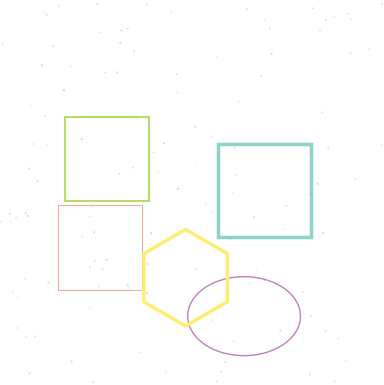[{"shape": "square", "thickness": 2.5, "radius": 0.6, "center": [0.688, 0.505]}, {"shape": "square", "thickness": 0.5, "radius": 0.55, "center": [0.26, 0.358]}, {"shape": "square", "thickness": 1.5, "radius": 0.54, "center": [0.279, 0.586]}, {"shape": "oval", "thickness": 1, "radius": 0.73, "center": [0.634, 0.179]}, {"shape": "hexagon", "thickness": 2.5, "radius": 0.63, "center": [0.482, 0.279]}]